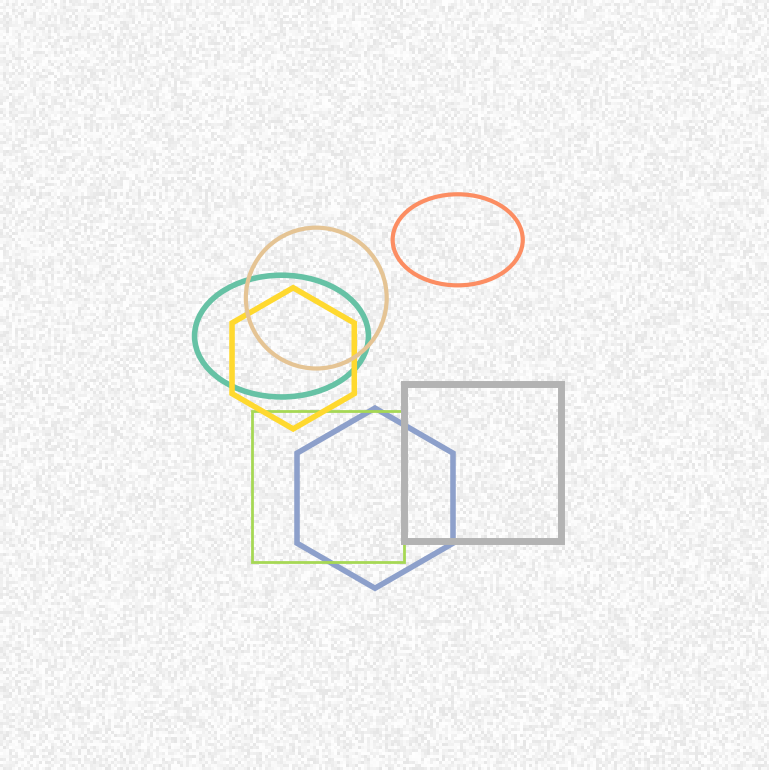[{"shape": "oval", "thickness": 2, "radius": 0.56, "center": [0.366, 0.564]}, {"shape": "oval", "thickness": 1.5, "radius": 0.42, "center": [0.594, 0.689]}, {"shape": "hexagon", "thickness": 2, "radius": 0.58, "center": [0.487, 0.353]}, {"shape": "square", "thickness": 1, "radius": 0.49, "center": [0.426, 0.368]}, {"shape": "hexagon", "thickness": 2, "radius": 0.46, "center": [0.381, 0.535]}, {"shape": "circle", "thickness": 1.5, "radius": 0.46, "center": [0.411, 0.613]}, {"shape": "square", "thickness": 2.5, "radius": 0.51, "center": [0.626, 0.399]}]